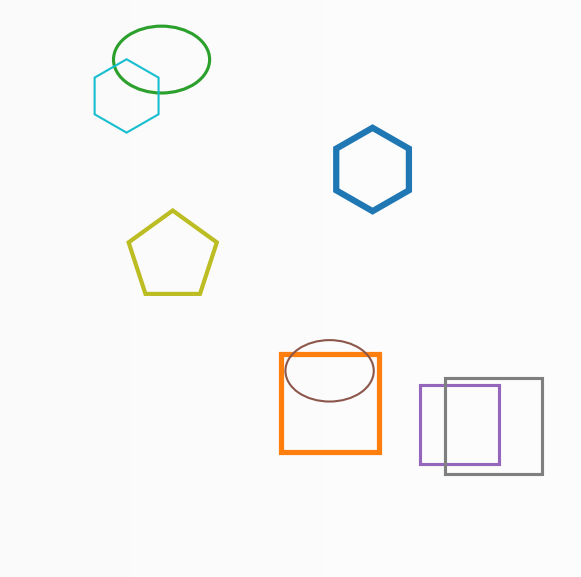[{"shape": "hexagon", "thickness": 3, "radius": 0.36, "center": [0.641, 0.706]}, {"shape": "square", "thickness": 2.5, "radius": 0.42, "center": [0.567, 0.301]}, {"shape": "oval", "thickness": 1.5, "radius": 0.41, "center": [0.278, 0.896]}, {"shape": "square", "thickness": 1.5, "radius": 0.34, "center": [0.79, 0.264]}, {"shape": "oval", "thickness": 1, "radius": 0.38, "center": [0.567, 0.357]}, {"shape": "square", "thickness": 1.5, "radius": 0.42, "center": [0.849, 0.261]}, {"shape": "pentagon", "thickness": 2, "radius": 0.4, "center": [0.297, 0.555]}, {"shape": "hexagon", "thickness": 1, "radius": 0.32, "center": [0.218, 0.833]}]